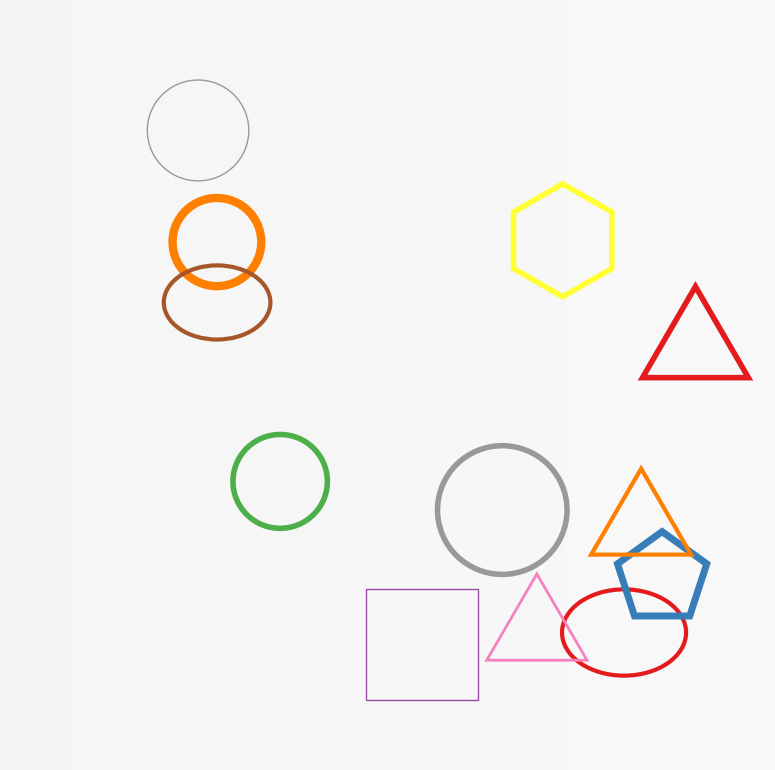[{"shape": "triangle", "thickness": 2, "radius": 0.39, "center": [0.897, 0.549]}, {"shape": "oval", "thickness": 1.5, "radius": 0.4, "center": [0.805, 0.179]}, {"shape": "pentagon", "thickness": 2.5, "radius": 0.3, "center": [0.854, 0.249]}, {"shape": "circle", "thickness": 2, "radius": 0.3, "center": [0.361, 0.375]}, {"shape": "square", "thickness": 0.5, "radius": 0.36, "center": [0.544, 0.163]}, {"shape": "triangle", "thickness": 1.5, "radius": 0.37, "center": [0.827, 0.317]}, {"shape": "circle", "thickness": 3, "radius": 0.29, "center": [0.28, 0.686]}, {"shape": "hexagon", "thickness": 2, "radius": 0.37, "center": [0.726, 0.688]}, {"shape": "oval", "thickness": 1.5, "radius": 0.34, "center": [0.28, 0.607]}, {"shape": "triangle", "thickness": 1, "radius": 0.37, "center": [0.693, 0.18]}, {"shape": "circle", "thickness": 0.5, "radius": 0.33, "center": [0.256, 0.831]}, {"shape": "circle", "thickness": 2, "radius": 0.42, "center": [0.648, 0.338]}]